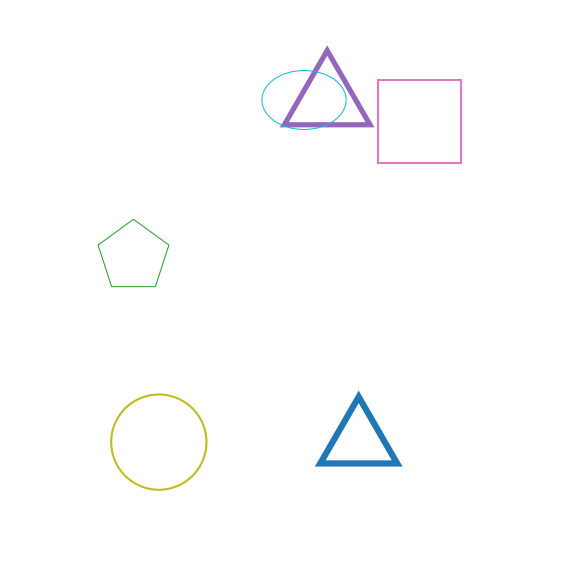[{"shape": "triangle", "thickness": 3, "radius": 0.38, "center": [0.621, 0.235]}, {"shape": "pentagon", "thickness": 0.5, "radius": 0.32, "center": [0.231, 0.555]}, {"shape": "triangle", "thickness": 2.5, "radius": 0.43, "center": [0.567, 0.826]}, {"shape": "square", "thickness": 1, "radius": 0.36, "center": [0.727, 0.789]}, {"shape": "circle", "thickness": 1, "radius": 0.41, "center": [0.275, 0.234]}, {"shape": "oval", "thickness": 0.5, "radius": 0.36, "center": [0.526, 0.826]}]